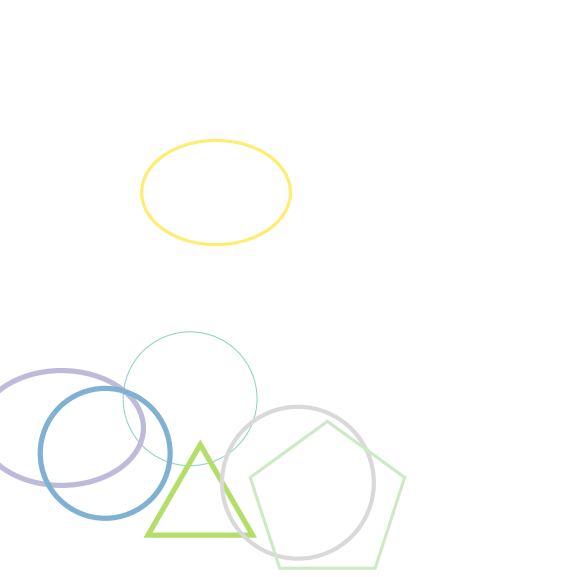[{"shape": "circle", "thickness": 0.5, "radius": 0.58, "center": [0.329, 0.309]}, {"shape": "oval", "thickness": 2.5, "radius": 0.71, "center": [0.106, 0.258]}, {"shape": "circle", "thickness": 2.5, "radius": 0.56, "center": [0.182, 0.214]}, {"shape": "triangle", "thickness": 2.5, "radius": 0.52, "center": [0.347, 0.125]}, {"shape": "circle", "thickness": 2, "radius": 0.66, "center": [0.516, 0.163]}, {"shape": "pentagon", "thickness": 1.5, "radius": 0.7, "center": [0.567, 0.129]}, {"shape": "oval", "thickness": 1.5, "radius": 0.64, "center": [0.374, 0.666]}]